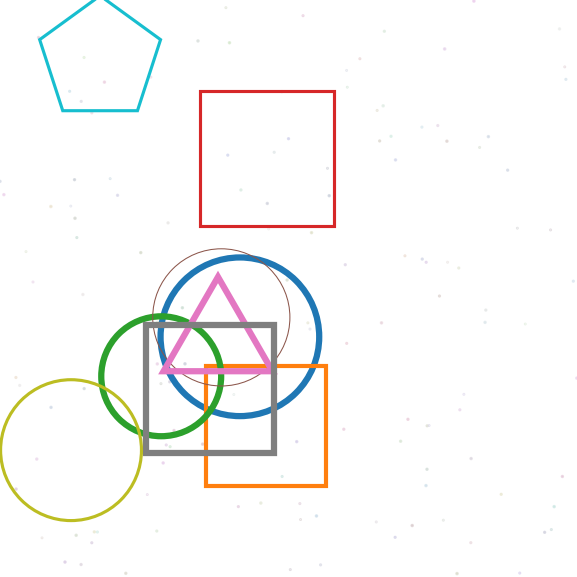[{"shape": "circle", "thickness": 3, "radius": 0.69, "center": [0.415, 0.416]}, {"shape": "square", "thickness": 2, "radius": 0.52, "center": [0.461, 0.261]}, {"shape": "circle", "thickness": 3, "radius": 0.52, "center": [0.279, 0.348]}, {"shape": "square", "thickness": 1.5, "radius": 0.58, "center": [0.462, 0.724]}, {"shape": "circle", "thickness": 0.5, "radius": 0.59, "center": [0.383, 0.45]}, {"shape": "triangle", "thickness": 3, "radius": 0.54, "center": [0.377, 0.411]}, {"shape": "square", "thickness": 3, "radius": 0.55, "center": [0.364, 0.325]}, {"shape": "circle", "thickness": 1.5, "radius": 0.61, "center": [0.123, 0.22]}, {"shape": "pentagon", "thickness": 1.5, "radius": 0.55, "center": [0.173, 0.896]}]